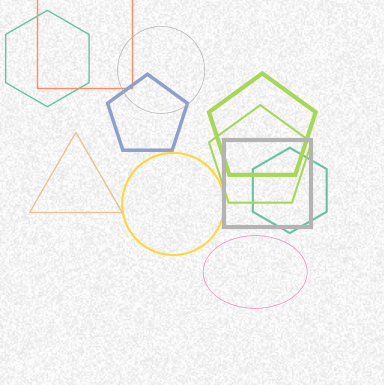[{"shape": "hexagon", "thickness": 1.5, "radius": 0.55, "center": [0.753, 0.505]}, {"shape": "hexagon", "thickness": 1, "radius": 0.63, "center": [0.123, 0.848]}, {"shape": "square", "thickness": 1, "radius": 0.62, "center": [0.22, 0.897]}, {"shape": "pentagon", "thickness": 2.5, "radius": 0.55, "center": [0.383, 0.698]}, {"shape": "oval", "thickness": 0.5, "radius": 0.68, "center": [0.663, 0.293]}, {"shape": "pentagon", "thickness": 3, "radius": 0.73, "center": [0.681, 0.664]}, {"shape": "pentagon", "thickness": 1.5, "radius": 0.7, "center": [0.676, 0.587]}, {"shape": "circle", "thickness": 1.5, "radius": 0.66, "center": [0.45, 0.47]}, {"shape": "triangle", "thickness": 1, "radius": 0.69, "center": [0.197, 0.517]}, {"shape": "circle", "thickness": 0.5, "radius": 0.57, "center": [0.418, 0.818]}, {"shape": "square", "thickness": 3, "radius": 0.57, "center": [0.694, 0.524]}]